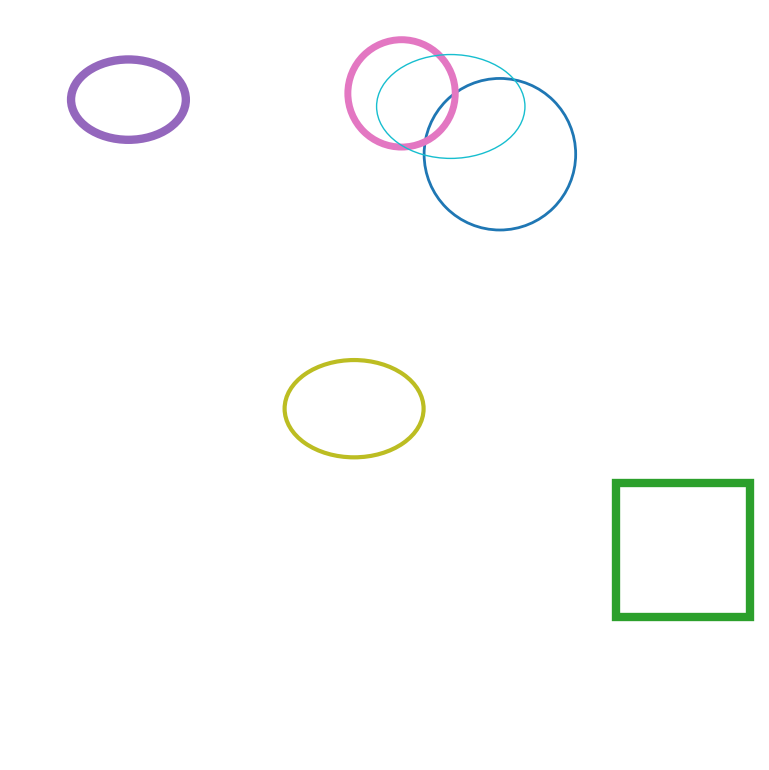[{"shape": "circle", "thickness": 1, "radius": 0.49, "center": [0.649, 0.8]}, {"shape": "square", "thickness": 3, "radius": 0.44, "center": [0.887, 0.286]}, {"shape": "oval", "thickness": 3, "radius": 0.37, "center": [0.167, 0.871]}, {"shape": "circle", "thickness": 2.5, "radius": 0.35, "center": [0.521, 0.879]}, {"shape": "oval", "thickness": 1.5, "radius": 0.45, "center": [0.46, 0.469]}, {"shape": "oval", "thickness": 0.5, "radius": 0.48, "center": [0.585, 0.862]}]